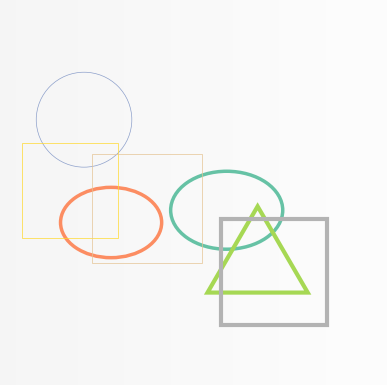[{"shape": "oval", "thickness": 2.5, "radius": 0.72, "center": [0.585, 0.454]}, {"shape": "oval", "thickness": 2.5, "radius": 0.65, "center": [0.287, 0.422]}, {"shape": "circle", "thickness": 0.5, "radius": 0.62, "center": [0.217, 0.689]}, {"shape": "triangle", "thickness": 3, "radius": 0.75, "center": [0.665, 0.315]}, {"shape": "square", "thickness": 0.5, "radius": 0.62, "center": [0.18, 0.505]}, {"shape": "square", "thickness": 0.5, "radius": 0.71, "center": [0.38, 0.459]}, {"shape": "square", "thickness": 3, "radius": 0.69, "center": [0.707, 0.293]}]